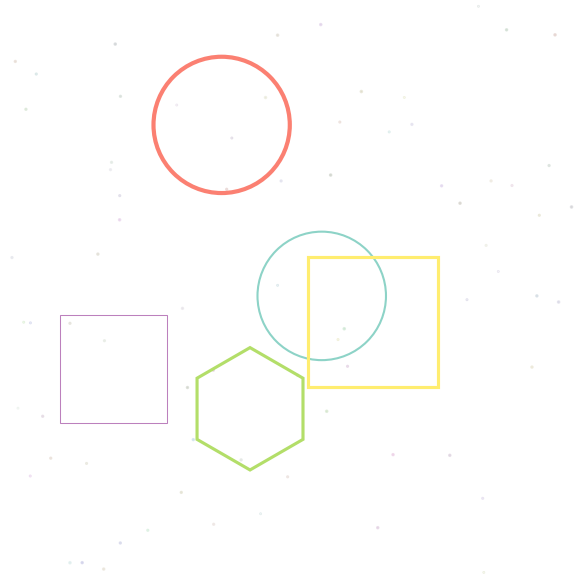[{"shape": "circle", "thickness": 1, "radius": 0.56, "center": [0.557, 0.487]}, {"shape": "circle", "thickness": 2, "radius": 0.59, "center": [0.384, 0.783]}, {"shape": "hexagon", "thickness": 1.5, "radius": 0.53, "center": [0.433, 0.291]}, {"shape": "square", "thickness": 0.5, "radius": 0.47, "center": [0.197, 0.361]}, {"shape": "square", "thickness": 1.5, "radius": 0.56, "center": [0.646, 0.442]}]